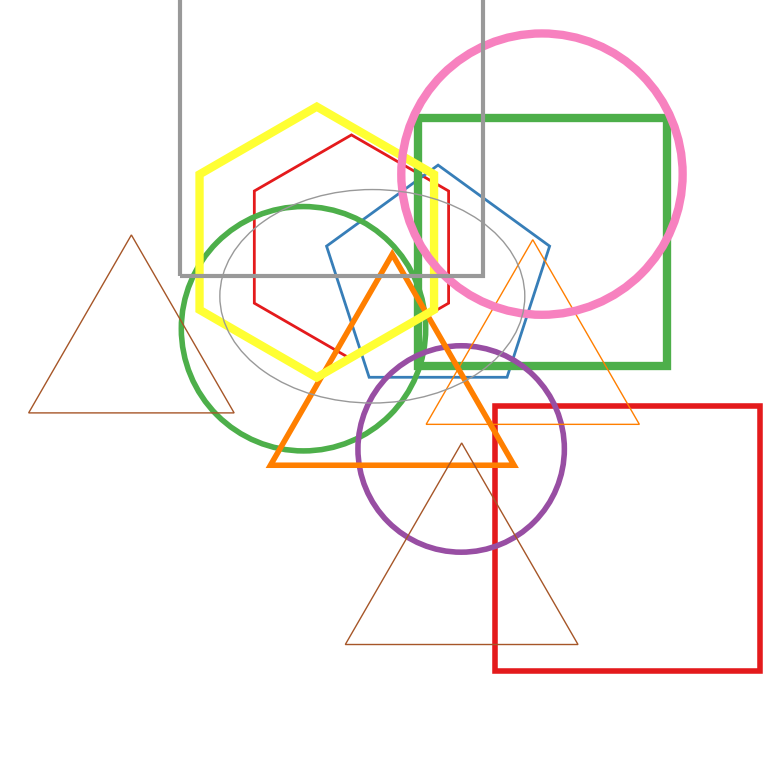[{"shape": "square", "thickness": 2, "radius": 0.86, "center": [0.815, 0.301]}, {"shape": "hexagon", "thickness": 1, "radius": 0.73, "center": [0.456, 0.679]}, {"shape": "pentagon", "thickness": 1, "radius": 0.76, "center": [0.569, 0.633]}, {"shape": "square", "thickness": 3, "radius": 0.81, "center": [0.705, 0.686]}, {"shape": "circle", "thickness": 2, "radius": 0.79, "center": [0.394, 0.573]}, {"shape": "circle", "thickness": 2, "radius": 0.67, "center": [0.599, 0.417]}, {"shape": "triangle", "thickness": 2, "radius": 0.91, "center": [0.509, 0.487]}, {"shape": "triangle", "thickness": 0.5, "radius": 0.8, "center": [0.692, 0.529]}, {"shape": "hexagon", "thickness": 3, "radius": 0.88, "center": [0.411, 0.686]}, {"shape": "triangle", "thickness": 0.5, "radius": 0.77, "center": [0.171, 0.541]}, {"shape": "triangle", "thickness": 0.5, "radius": 0.87, "center": [0.6, 0.25]}, {"shape": "circle", "thickness": 3, "radius": 0.91, "center": [0.704, 0.774]}, {"shape": "oval", "thickness": 0.5, "radius": 0.99, "center": [0.484, 0.615]}, {"shape": "square", "thickness": 1.5, "radius": 0.98, "center": [0.431, 0.838]}]